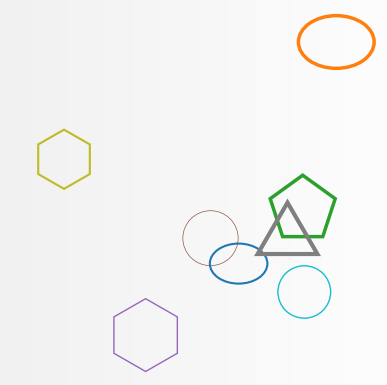[{"shape": "oval", "thickness": 1.5, "radius": 0.37, "center": [0.616, 0.315]}, {"shape": "oval", "thickness": 2.5, "radius": 0.49, "center": [0.868, 0.891]}, {"shape": "pentagon", "thickness": 2.5, "radius": 0.44, "center": [0.781, 0.457]}, {"shape": "hexagon", "thickness": 1, "radius": 0.47, "center": [0.376, 0.13]}, {"shape": "circle", "thickness": 0.5, "radius": 0.36, "center": [0.543, 0.381]}, {"shape": "triangle", "thickness": 3, "radius": 0.45, "center": [0.742, 0.385]}, {"shape": "hexagon", "thickness": 1.5, "radius": 0.38, "center": [0.165, 0.586]}, {"shape": "circle", "thickness": 1, "radius": 0.34, "center": [0.785, 0.242]}]